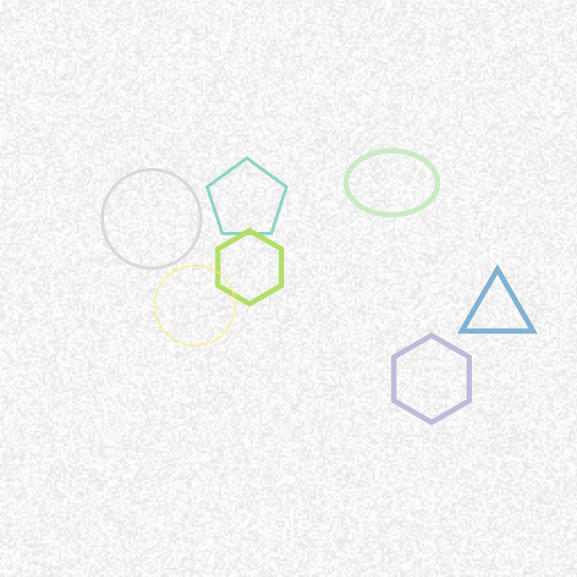[{"shape": "pentagon", "thickness": 1.5, "radius": 0.36, "center": [0.427, 0.653]}, {"shape": "hexagon", "thickness": 2.5, "radius": 0.38, "center": [0.747, 0.343]}, {"shape": "triangle", "thickness": 2.5, "radius": 0.36, "center": [0.861, 0.462]}, {"shape": "hexagon", "thickness": 2.5, "radius": 0.32, "center": [0.432, 0.536]}, {"shape": "circle", "thickness": 1.5, "radius": 0.43, "center": [0.263, 0.62]}, {"shape": "oval", "thickness": 2.5, "radius": 0.4, "center": [0.678, 0.683]}, {"shape": "circle", "thickness": 0.5, "radius": 0.35, "center": [0.337, 0.47]}]